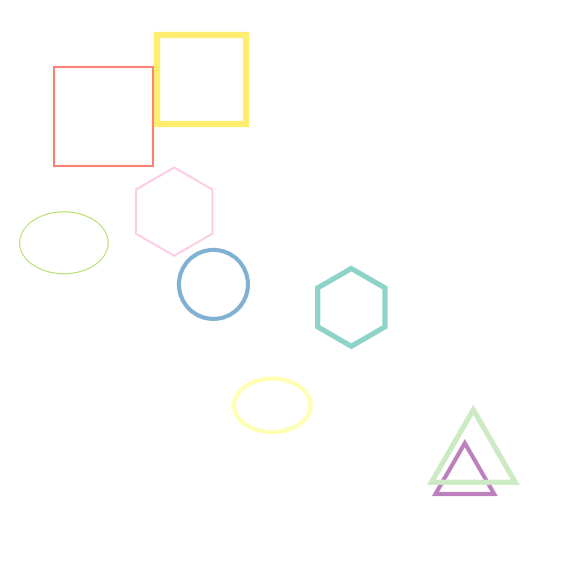[{"shape": "hexagon", "thickness": 2.5, "radius": 0.34, "center": [0.608, 0.467]}, {"shape": "oval", "thickness": 2, "radius": 0.33, "center": [0.471, 0.297]}, {"shape": "square", "thickness": 1, "radius": 0.43, "center": [0.18, 0.797]}, {"shape": "circle", "thickness": 2, "radius": 0.3, "center": [0.37, 0.507]}, {"shape": "oval", "thickness": 0.5, "radius": 0.38, "center": [0.111, 0.579]}, {"shape": "hexagon", "thickness": 1, "radius": 0.38, "center": [0.302, 0.633]}, {"shape": "triangle", "thickness": 2, "radius": 0.29, "center": [0.805, 0.173]}, {"shape": "triangle", "thickness": 2.5, "radius": 0.42, "center": [0.82, 0.206]}, {"shape": "square", "thickness": 3, "radius": 0.38, "center": [0.349, 0.862]}]